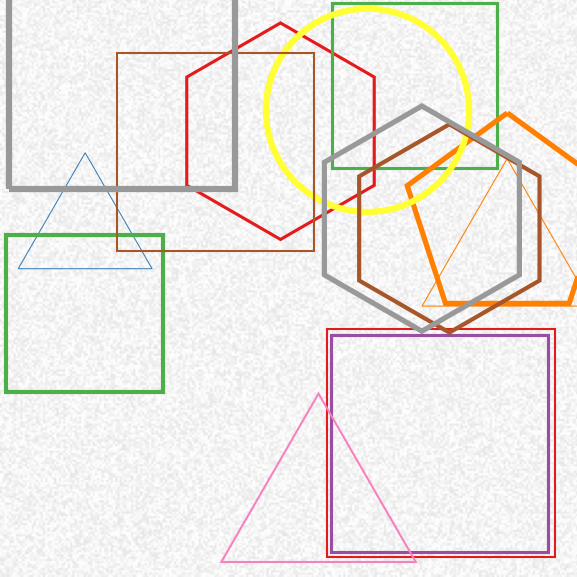[{"shape": "hexagon", "thickness": 1.5, "radius": 0.94, "center": [0.486, 0.772]}, {"shape": "square", "thickness": 1, "radius": 0.99, "center": [0.763, 0.232]}, {"shape": "triangle", "thickness": 0.5, "radius": 0.67, "center": [0.147, 0.601]}, {"shape": "square", "thickness": 1.5, "radius": 0.71, "center": [0.717, 0.851]}, {"shape": "square", "thickness": 2, "radius": 0.68, "center": [0.147, 0.456]}, {"shape": "square", "thickness": 1.5, "radius": 0.94, "center": [0.761, 0.23]}, {"shape": "pentagon", "thickness": 2.5, "radius": 0.91, "center": [0.879, 0.621]}, {"shape": "triangle", "thickness": 0.5, "radius": 0.85, "center": [0.878, 0.554]}, {"shape": "circle", "thickness": 3, "radius": 0.88, "center": [0.636, 0.808]}, {"shape": "square", "thickness": 1, "radius": 0.85, "center": [0.373, 0.736]}, {"shape": "hexagon", "thickness": 2, "radius": 0.9, "center": [0.778, 0.604]}, {"shape": "triangle", "thickness": 1, "radius": 0.97, "center": [0.552, 0.123]}, {"shape": "square", "thickness": 3, "radius": 0.97, "center": [0.211, 0.867]}, {"shape": "hexagon", "thickness": 2.5, "radius": 0.97, "center": [0.731, 0.621]}]